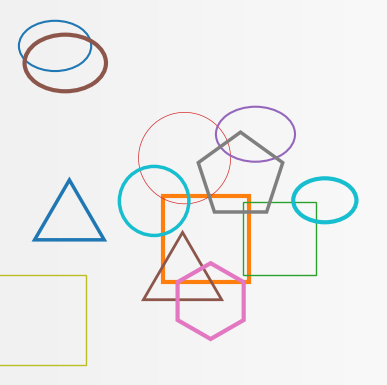[{"shape": "oval", "thickness": 1.5, "radius": 0.47, "center": [0.142, 0.881]}, {"shape": "triangle", "thickness": 2.5, "radius": 0.52, "center": [0.179, 0.429]}, {"shape": "square", "thickness": 3, "radius": 0.56, "center": [0.531, 0.38]}, {"shape": "square", "thickness": 1, "radius": 0.47, "center": [0.721, 0.381]}, {"shape": "circle", "thickness": 0.5, "radius": 0.59, "center": [0.476, 0.589]}, {"shape": "oval", "thickness": 1.5, "radius": 0.51, "center": [0.659, 0.651]}, {"shape": "oval", "thickness": 3, "radius": 0.53, "center": [0.168, 0.836]}, {"shape": "triangle", "thickness": 2, "radius": 0.58, "center": [0.471, 0.28]}, {"shape": "hexagon", "thickness": 3, "radius": 0.49, "center": [0.544, 0.218]}, {"shape": "pentagon", "thickness": 2.5, "radius": 0.57, "center": [0.621, 0.542]}, {"shape": "square", "thickness": 1, "radius": 0.59, "center": [0.105, 0.168]}, {"shape": "oval", "thickness": 3, "radius": 0.41, "center": [0.838, 0.48]}, {"shape": "circle", "thickness": 2.5, "radius": 0.45, "center": [0.398, 0.478]}]